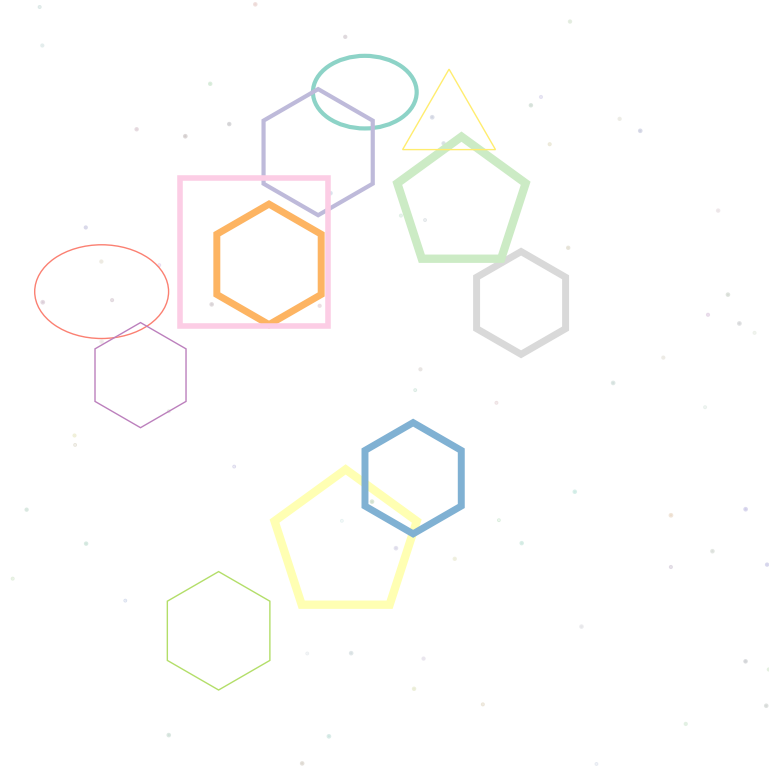[{"shape": "oval", "thickness": 1.5, "radius": 0.34, "center": [0.474, 0.88]}, {"shape": "pentagon", "thickness": 3, "radius": 0.49, "center": [0.449, 0.293]}, {"shape": "hexagon", "thickness": 1.5, "radius": 0.41, "center": [0.413, 0.802]}, {"shape": "oval", "thickness": 0.5, "radius": 0.43, "center": [0.132, 0.621]}, {"shape": "hexagon", "thickness": 2.5, "radius": 0.36, "center": [0.537, 0.379]}, {"shape": "hexagon", "thickness": 2.5, "radius": 0.39, "center": [0.349, 0.657]}, {"shape": "hexagon", "thickness": 0.5, "radius": 0.38, "center": [0.284, 0.181]}, {"shape": "square", "thickness": 2, "radius": 0.48, "center": [0.33, 0.673]}, {"shape": "hexagon", "thickness": 2.5, "radius": 0.33, "center": [0.677, 0.607]}, {"shape": "hexagon", "thickness": 0.5, "radius": 0.34, "center": [0.182, 0.513]}, {"shape": "pentagon", "thickness": 3, "radius": 0.44, "center": [0.599, 0.735]}, {"shape": "triangle", "thickness": 0.5, "radius": 0.35, "center": [0.583, 0.841]}]